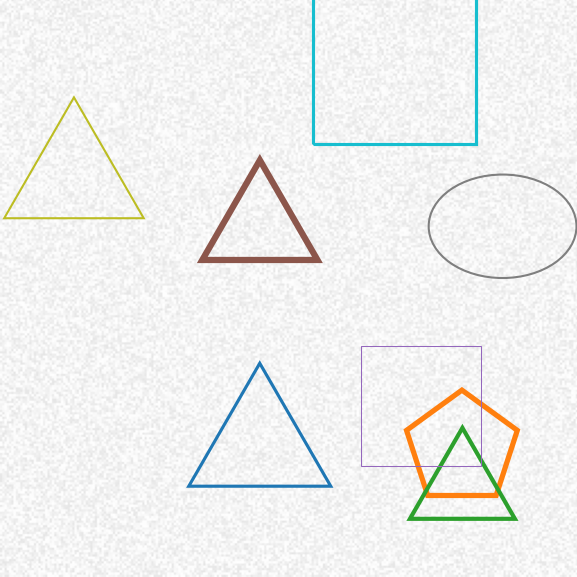[{"shape": "triangle", "thickness": 1.5, "radius": 0.71, "center": [0.45, 0.228]}, {"shape": "pentagon", "thickness": 2.5, "radius": 0.5, "center": [0.8, 0.223]}, {"shape": "triangle", "thickness": 2, "radius": 0.52, "center": [0.801, 0.153]}, {"shape": "square", "thickness": 0.5, "radius": 0.52, "center": [0.729, 0.296]}, {"shape": "triangle", "thickness": 3, "radius": 0.58, "center": [0.45, 0.607]}, {"shape": "oval", "thickness": 1, "radius": 0.64, "center": [0.87, 0.607]}, {"shape": "triangle", "thickness": 1, "radius": 0.7, "center": [0.128, 0.691]}, {"shape": "square", "thickness": 1.5, "radius": 0.7, "center": [0.683, 0.891]}]